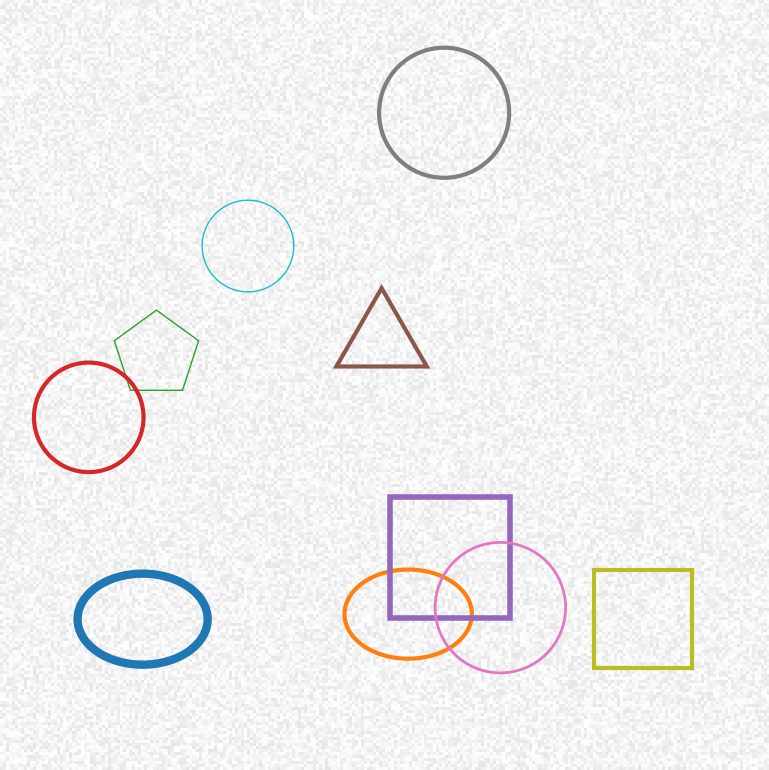[{"shape": "oval", "thickness": 3, "radius": 0.42, "center": [0.185, 0.196]}, {"shape": "oval", "thickness": 1.5, "radius": 0.41, "center": [0.53, 0.202]}, {"shape": "pentagon", "thickness": 0.5, "radius": 0.29, "center": [0.203, 0.54]}, {"shape": "circle", "thickness": 1.5, "radius": 0.36, "center": [0.115, 0.458]}, {"shape": "square", "thickness": 2, "radius": 0.39, "center": [0.584, 0.276]}, {"shape": "triangle", "thickness": 1.5, "radius": 0.34, "center": [0.496, 0.558]}, {"shape": "circle", "thickness": 1, "radius": 0.42, "center": [0.65, 0.211]}, {"shape": "circle", "thickness": 1.5, "radius": 0.42, "center": [0.577, 0.854]}, {"shape": "square", "thickness": 1.5, "radius": 0.32, "center": [0.835, 0.196]}, {"shape": "circle", "thickness": 0.5, "radius": 0.3, "center": [0.322, 0.68]}]